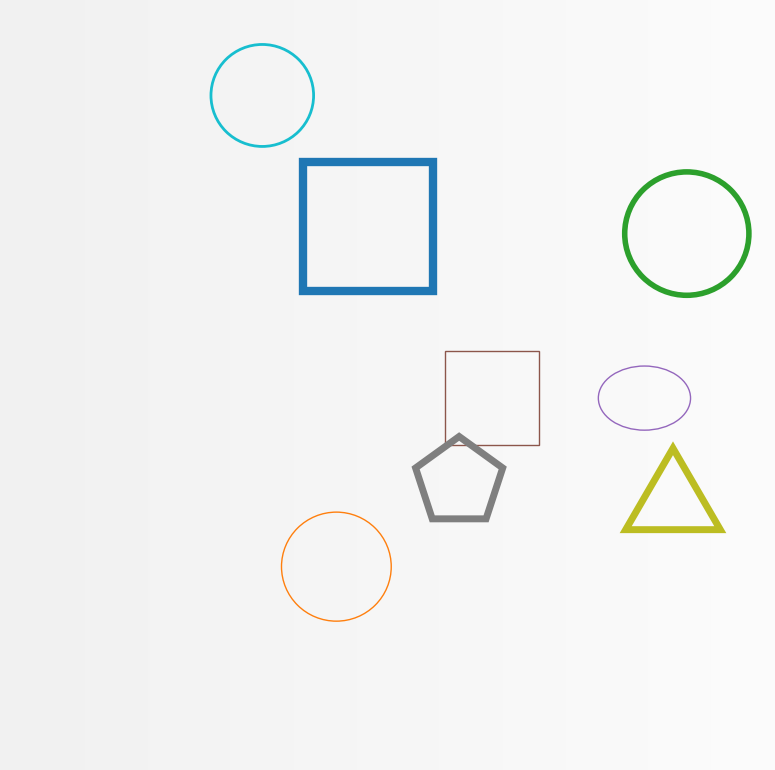[{"shape": "square", "thickness": 3, "radius": 0.42, "center": [0.475, 0.706]}, {"shape": "circle", "thickness": 0.5, "radius": 0.35, "center": [0.434, 0.264]}, {"shape": "circle", "thickness": 2, "radius": 0.4, "center": [0.886, 0.697]}, {"shape": "oval", "thickness": 0.5, "radius": 0.3, "center": [0.832, 0.483]}, {"shape": "square", "thickness": 0.5, "radius": 0.3, "center": [0.635, 0.483]}, {"shape": "pentagon", "thickness": 2.5, "radius": 0.3, "center": [0.592, 0.374]}, {"shape": "triangle", "thickness": 2.5, "radius": 0.35, "center": [0.868, 0.347]}, {"shape": "circle", "thickness": 1, "radius": 0.33, "center": [0.338, 0.876]}]